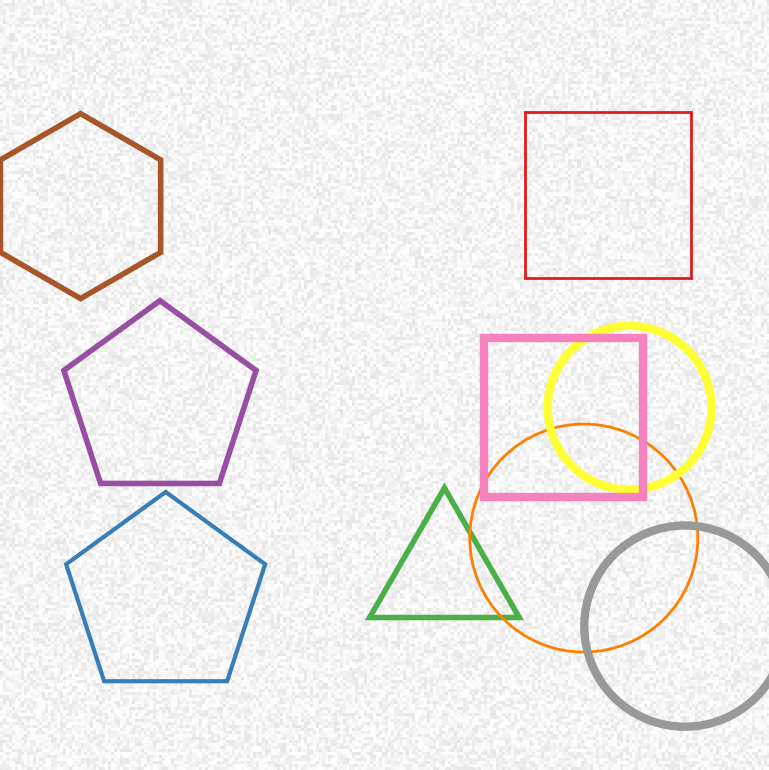[{"shape": "square", "thickness": 1, "radius": 0.54, "center": [0.79, 0.747]}, {"shape": "pentagon", "thickness": 1.5, "radius": 0.68, "center": [0.215, 0.225]}, {"shape": "triangle", "thickness": 2, "radius": 0.56, "center": [0.577, 0.254]}, {"shape": "pentagon", "thickness": 2, "radius": 0.66, "center": [0.208, 0.478]}, {"shape": "circle", "thickness": 1, "radius": 0.74, "center": [0.758, 0.301]}, {"shape": "circle", "thickness": 3, "radius": 0.53, "center": [0.818, 0.47]}, {"shape": "hexagon", "thickness": 2, "radius": 0.6, "center": [0.105, 0.732]}, {"shape": "square", "thickness": 3, "radius": 0.52, "center": [0.732, 0.458]}, {"shape": "circle", "thickness": 3, "radius": 0.65, "center": [0.889, 0.187]}]